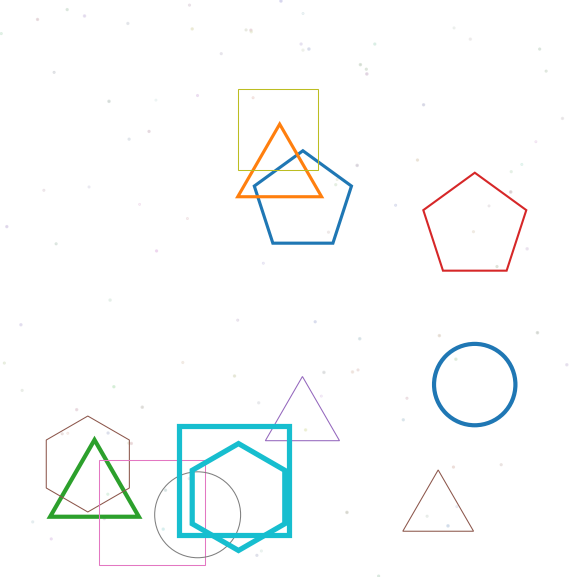[{"shape": "pentagon", "thickness": 1.5, "radius": 0.44, "center": [0.524, 0.65]}, {"shape": "circle", "thickness": 2, "radius": 0.35, "center": [0.822, 0.333]}, {"shape": "triangle", "thickness": 1.5, "radius": 0.42, "center": [0.484, 0.7]}, {"shape": "triangle", "thickness": 2, "radius": 0.44, "center": [0.164, 0.149]}, {"shape": "pentagon", "thickness": 1, "radius": 0.47, "center": [0.822, 0.606]}, {"shape": "triangle", "thickness": 0.5, "radius": 0.37, "center": [0.524, 0.273]}, {"shape": "triangle", "thickness": 0.5, "radius": 0.35, "center": [0.759, 0.115]}, {"shape": "hexagon", "thickness": 0.5, "radius": 0.42, "center": [0.152, 0.196]}, {"shape": "square", "thickness": 0.5, "radius": 0.46, "center": [0.263, 0.112]}, {"shape": "circle", "thickness": 0.5, "radius": 0.37, "center": [0.342, 0.108]}, {"shape": "square", "thickness": 0.5, "radius": 0.35, "center": [0.481, 0.775]}, {"shape": "hexagon", "thickness": 2.5, "radius": 0.46, "center": [0.413, 0.138]}, {"shape": "square", "thickness": 2.5, "radius": 0.47, "center": [0.405, 0.167]}]